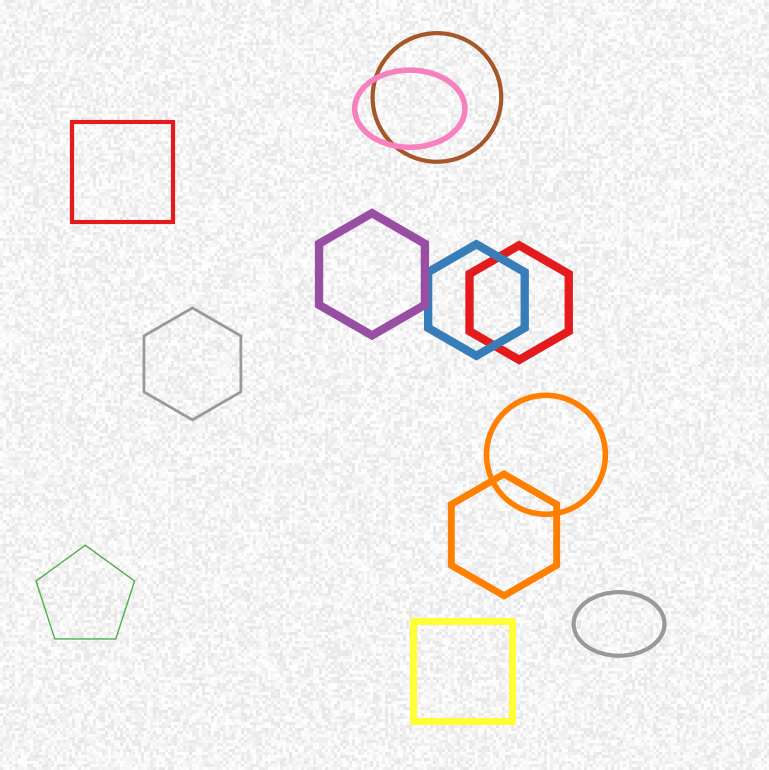[{"shape": "square", "thickness": 1.5, "radius": 0.33, "center": [0.159, 0.777]}, {"shape": "hexagon", "thickness": 3, "radius": 0.37, "center": [0.674, 0.607]}, {"shape": "hexagon", "thickness": 3, "radius": 0.36, "center": [0.619, 0.61]}, {"shape": "pentagon", "thickness": 0.5, "radius": 0.34, "center": [0.111, 0.225]}, {"shape": "hexagon", "thickness": 3, "radius": 0.4, "center": [0.483, 0.644]}, {"shape": "hexagon", "thickness": 2.5, "radius": 0.4, "center": [0.655, 0.305]}, {"shape": "circle", "thickness": 2, "radius": 0.39, "center": [0.709, 0.409]}, {"shape": "square", "thickness": 2.5, "radius": 0.32, "center": [0.6, 0.129]}, {"shape": "circle", "thickness": 1.5, "radius": 0.42, "center": [0.567, 0.873]}, {"shape": "oval", "thickness": 2, "radius": 0.36, "center": [0.532, 0.859]}, {"shape": "oval", "thickness": 1.5, "radius": 0.3, "center": [0.804, 0.19]}, {"shape": "hexagon", "thickness": 1, "radius": 0.36, "center": [0.25, 0.527]}]